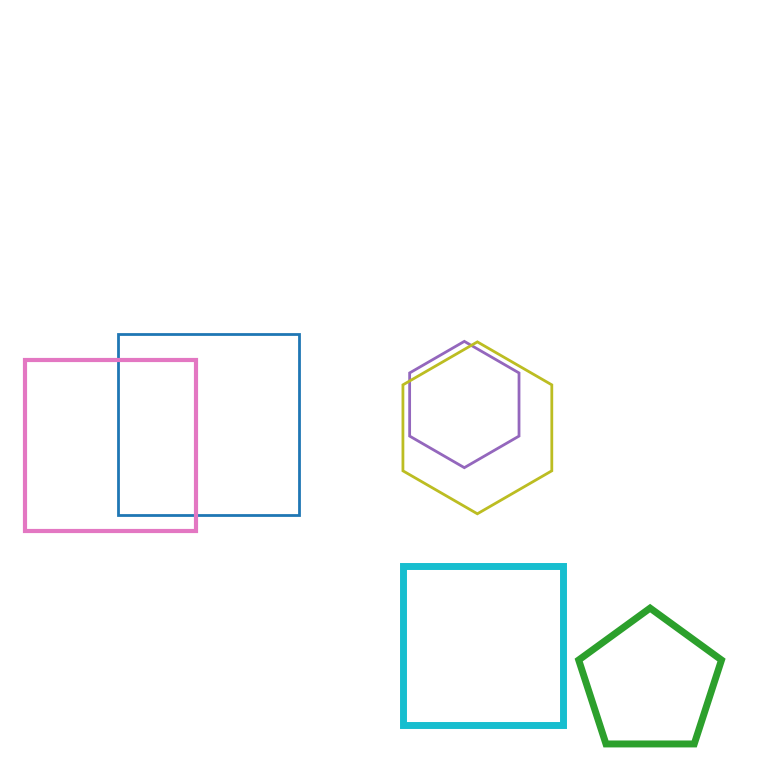[{"shape": "square", "thickness": 1, "radius": 0.59, "center": [0.27, 0.449]}, {"shape": "pentagon", "thickness": 2.5, "radius": 0.49, "center": [0.844, 0.113]}, {"shape": "hexagon", "thickness": 1, "radius": 0.41, "center": [0.603, 0.475]}, {"shape": "square", "thickness": 1.5, "radius": 0.55, "center": [0.143, 0.422]}, {"shape": "hexagon", "thickness": 1, "radius": 0.56, "center": [0.62, 0.444]}, {"shape": "square", "thickness": 2.5, "radius": 0.52, "center": [0.627, 0.162]}]